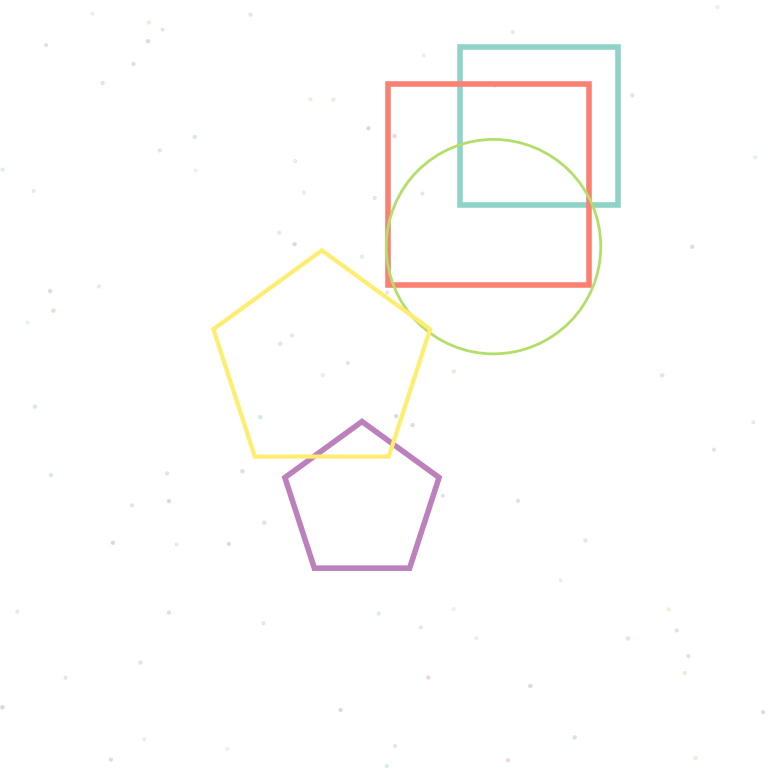[{"shape": "square", "thickness": 2, "radius": 0.51, "center": [0.7, 0.836]}, {"shape": "square", "thickness": 2, "radius": 0.65, "center": [0.634, 0.76]}, {"shape": "circle", "thickness": 1, "radius": 0.7, "center": [0.641, 0.68]}, {"shape": "pentagon", "thickness": 2, "radius": 0.53, "center": [0.47, 0.347]}, {"shape": "pentagon", "thickness": 1.5, "radius": 0.74, "center": [0.418, 0.527]}]